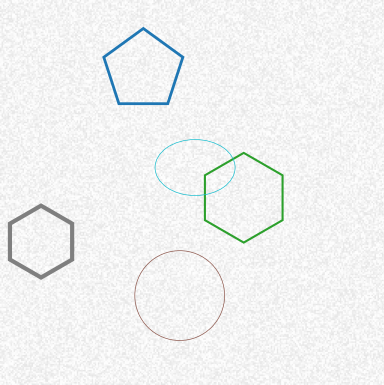[{"shape": "pentagon", "thickness": 2, "radius": 0.54, "center": [0.372, 0.818]}, {"shape": "hexagon", "thickness": 1.5, "radius": 0.58, "center": [0.633, 0.486]}, {"shape": "circle", "thickness": 0.5, "radius": 0.58, "center": [0.467, 0.232]}, {"shape": "hexagon", "thickness": 3, "radius": 0.47, "center": [0.107, 0.372]}, {"shape": "oval", "thickness": 0.5, "radius": 0.52, "center": [0.507, 0.565]}]